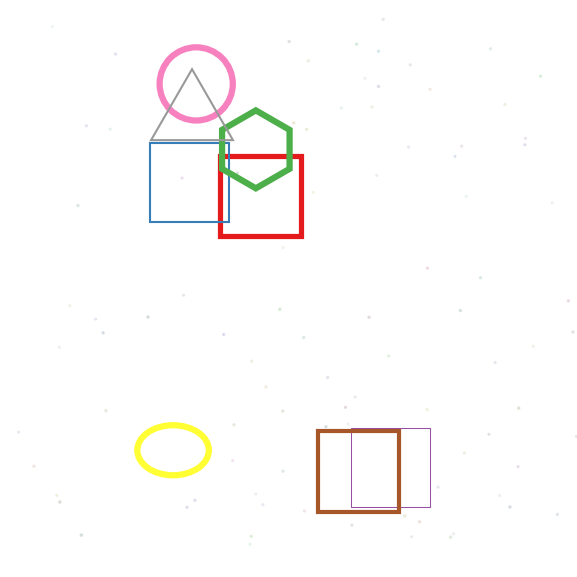[{"shape": "square", "thickness": 2.5, "radius": 0.35, "center": [0.451, 0.66]}, {"shape": "square", "thickness": 1, "radius": 0.34, "center": [0.328, 0.684]}, {"shape": "hexagon", "thickness": 3, "radius": 0.34, "center": [0.443, 0.741]}, {"shape": "square", "thickness": 0.5, "radius": 0.34, "center": [0.676, 0.19]}, {"shape": "oval", "thickness": 3, "radius": 0.31, "center": [0.3, 0.219]}, {"shape": "square", "thickness": 2, "radius": 0.35, "center": [0.62, 0.183]}, {"shape": "circle", "thickness": 3, "radius": 0.32, "center": [0.34, 0.854]}, {"shape": "triangle", "thickness": 1, "radius": 0.41, "center": [0.333, 0.797]}]